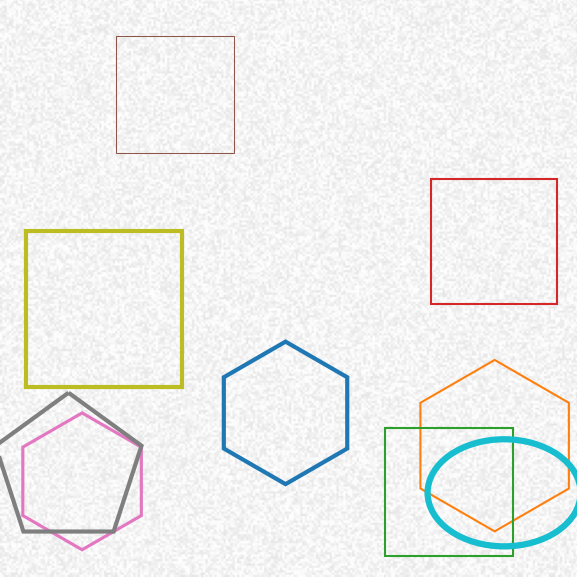[{"shape": "hexagon", "thickness": 2, "radius": 0.62, "center": [0.494, 0.284]}, {"shape": "hexagon", "thickness": 1, "radius": 0.74, "center": [0.857, 0.227]}, {"shape": "square", "thickness": 1, "radius": 0.55, "center": [0.778, 0.146]}, {"shape": "square", "thickness": 1, "radius": 0.54, "center": [0.856, 0.581]}, {"shape": "square", "thickness": 0.5, "radius": 0.51, "center": [0.303, 0.836]}, {"shape": "hexagon", "thickness": 1.5, "radius": 0.59, "center": [0.142, 0.166]}, {"shape": "pentagon", "thickness": 2, "radius": 0.66, "center": [0.119, 0.186]}, {"shape": "square", "thickness": 2, "radius": 0.68, "center": [0.18, 0.464]}, {"shape": "oval", "thickness": 3, "radius": 0.66, "center": [0.873, 0.146]}]